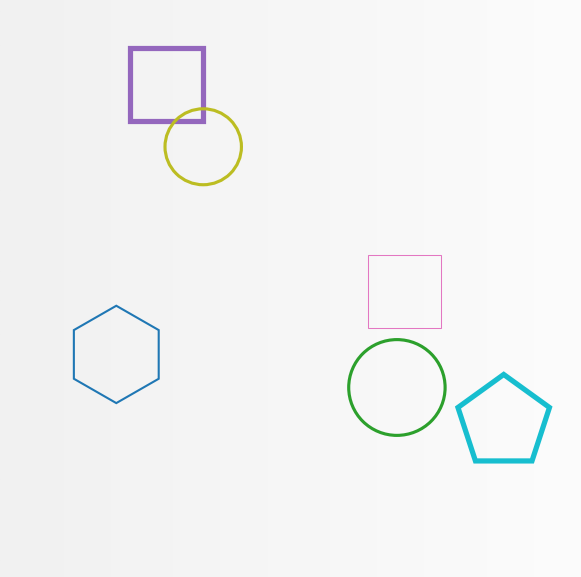[{"shape": "hexagon", "thickness": 1, "radius": 0.42, "center": [0.2, 0.385]}, {"shape": "circle", "thickness": 1.5, "radius": 0.41, "center": [0.683, 0.328]}, {"shape": "square", "thickness": 2.5, "radius": 0.32, "center": [0.287, 0.853]}, {"shape": "square", "thickness": 0.5, "radius": 0.32, "center": [0.696, 0.495]}, {"shape": "circle", "thickness": 1.5, "radius": 0.33, "center": [0.35, 0.745]}, {"shape": "pentagon", "thickness": 2.5, "radius": 0.41, "center": [0.867, 0.268]}]